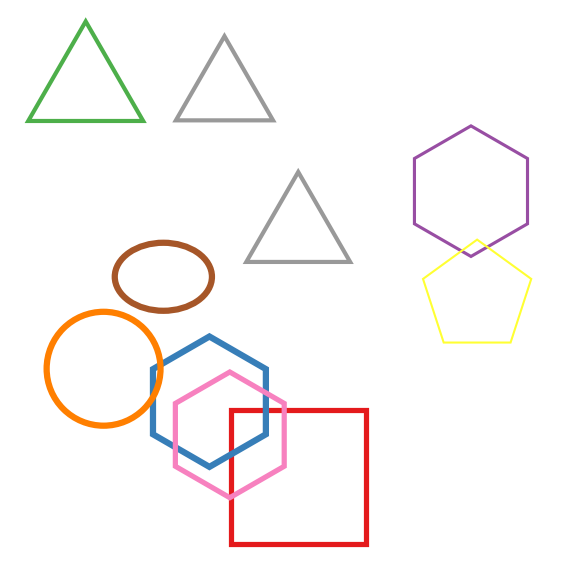[{"shape": "square", "thickness": 2.5, "radius": 0.58, "center": [0.517, 0.173]}, {"shape": "hexagon", "thickness": 3, "radius": 0.56, "center": [0.363, 0.304]}, {"shape": "triangle", "thickness": 2, "radius": 0.57, "center": [0.148, 0.847]}, {"shape": "hexagon", "thickness": 1.5, "radius": 0.57, "center": [0.816, 0.668]}, {"shape": "circle", "thickness": 3, "radius": 0.49, "center": [0.179, 0.361]}, {"shape": "pentagon", "thickness": 1, "radius": 0.49, "center": [0.826, 0.486]}, {"shape": "oval", "thickness": 3, "radius": 0.42, "center": [0.283, 0.52]}, {"shape": "hexagon", "thickness": 2.5, "radius": 0.54, "center": [0.398, 0.246]}, {"shape": "triangle", "thickness": 2, "radius": 0.52, "center": [0.516, 0.597]}, {"shape": "triangle", "thickness": 2, "radius": 0.49, "center": [0.389, 0.839]}]